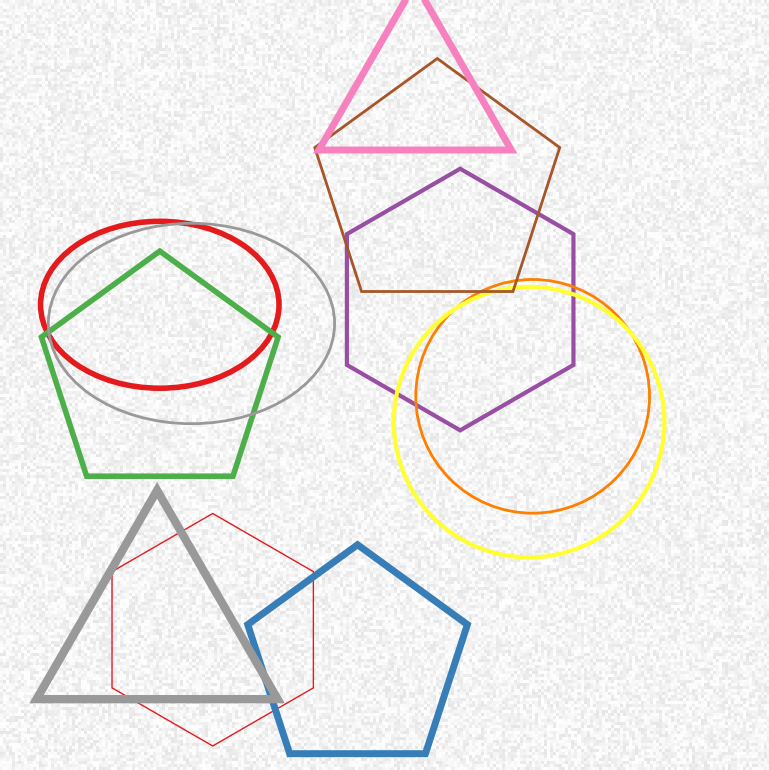[{"shape": "hexagon", "thickness": 0.5, "radius": 0.75, "center": [0.276, 0.182]}, {"shape": "oval", "thickness": 2, "radius": 0.77, "center": [0.208, 0.604]}, {"shape": "pentagon", "thickness": 2.5, "radius": 0.75, "center": [0.464, 0.143]}, {"shape": "pentagon", "thickness": 2, "radius": 0.81, "center": [0.208, 0.512]}, {"shape": "hexagon", "thickness": 1.5, "radius": 0.85, "center": [0.598, 0.611]}, {"shape": "circle", "thickness": 1, "radius": 0.76, "center": [0.692, 0.485]}, {"shape": "circle", "thickness": 1.5, "radius": 0.88, "center": [0.687, 0.452]}, {"shape": "pentagon", "thickness": 1, "radius": 0.84, "center": [0.568, 0.757]}, {"shape": "triangle", "thickness": 2.5, "radius": 0.72, "center": [0.539, 0.877]}, {"shape": "triangle", "thickness": 3, "radius": 0.9, "center": [0.204, 0.182]}, {"shape": "oval", "thickness": 1, "radius": 0.93, "center": [0.249, 0.58]}]